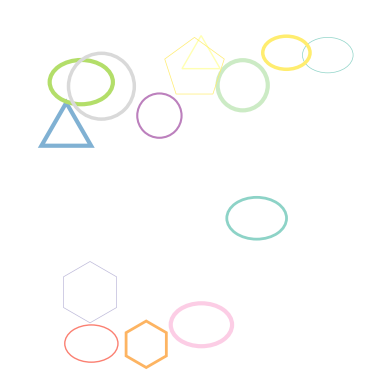[{"shape": "oval", "thickness": 0.5, "radius": 0.33, "center": [0.851, 0.857]}, {"shape": "oval", "thickness": 2, "radius": 0.39, "center": [0.667, 0.433]}, {"shape": "triangle", "thickness": 1, "radius": 0.29, "center": [0.522, 0.85]}, {"shape": "hexagon", "thickness": 0.5, "radius": 0.4, "center": [0.234, 0.241]}, {"shape": "oval", "thickness": 1, "radius": 0.35, "center": [0.237, 0.108]}, {"shape": "triangle", "thickness": 3, "radius": 0.37, "center": [0.172, 0.659]}, {"shape": "hexagon", "thickness": 2, "radius": 0.3, "center": [0.38, 0.106]}, {"shape": "oval", "thickness": 3, "radius": 0.41, "center": [0.211, 0.787]}, {"shape": "oval", "thickness": 3, "radius": 0.4, "center": [0.523, 0.156]}, {"shape": "circle", "thickness": 2.5, "radius": 0.43, "center": [0.263, 0.776]}, {"shape": "circle", "thickness": 1.5, "radius": 0.29, "center": [0.414, 0.7]}, {"shape": "circle", "thickness": 3, "radius": 0.33, "center": [0.63, 0.779]}, {"shape": "pentagon", "thickness": 0.5, "radius": 0.41, "center": [0.505, 0.822]}, {"shape": "oval", "thickness": 2.5, "radius": 0.31, "center": [0.744, 0.863]}]